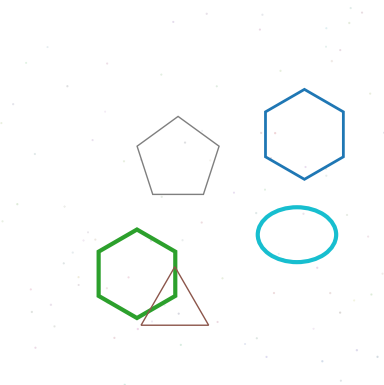[{"shape": "hexagon", "thickness": 2, "radius": 0.58, "center": [0.791, 0.651]}, {"shape": "hexagon", "thickness": 3, "radius": 0.57, "center": [0.356, 0.289]}, {"shape": "triangle", "thickness": 1, "radius": 0.51, "center": [0.454, 0.206]}, {"shape": "pentagon", "thickness": 1, "radius": 0.56, "center": [0.463, 0.586]}, {"shape": "oval", "thickness": 3, "radius": 0.51, "center": [0.771, 0.39]}]